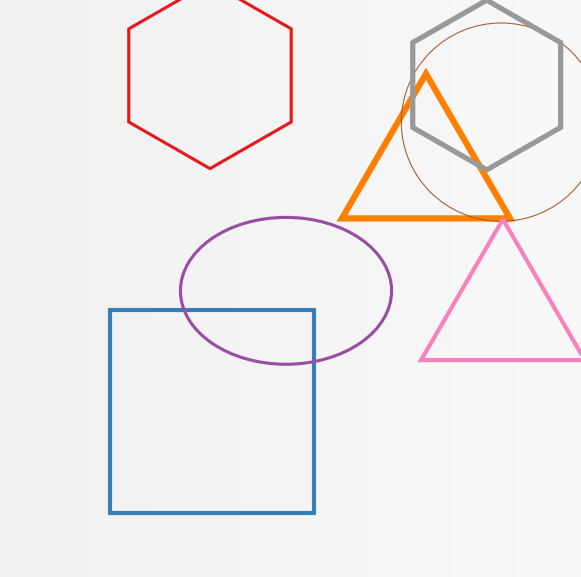[{"shape": "hexagon", "thickness": 1.5, "radius": 0.81, "center": [0.361, 0.869]}, {"shape": "square", "thickness": 2, "radius": 0.88, "center": [0.364, 0.286]}, {"shape": "oval", "thickness": 1.5, "radius": 0.91, "center": [0.492, 0.496]}, {"shape": "triangle", "thickness": 3, "radius": 0.83, "center": [0.733, 0.704]}, {"shape": "circle", "thickness": 0.5, "radius": 0.86, "center": [0.862, 0.788]}, {"shape": "triangle", "thickness": 2, "radius": 0.81, "center": [0.865, 0.457]}, {"shape": "hexagon", "thickness": 2.5, "radius": 0.73, "center": [0.837, 0.852]}]